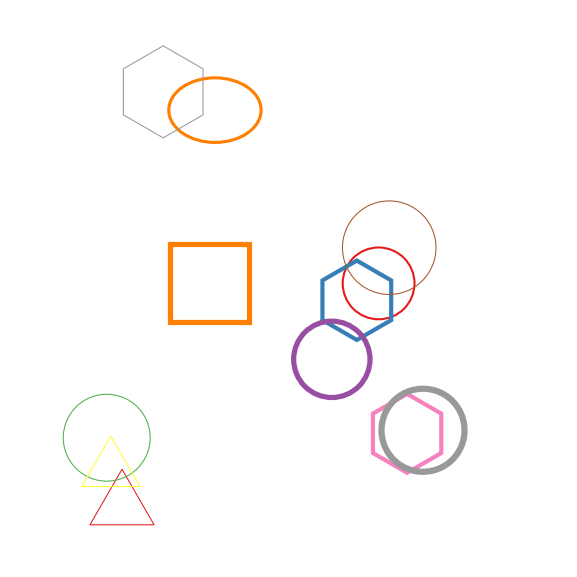[{"shape": "circle", "thickness": 1, "radius": 0.31, "center": [0.656, 0.508]}, {"shape": "triangle", "thickness": 0.5, "radius": 0.32, "center": [0.211, 0.122]}, {"shape": "hexagon", "thickness": 2, "radius": 0.34, "center": [0.618, 0.479]}, {"shape": "circle", "thickness": 0.5, "radius": 0.38, "center": [0.185, 0.241]}, {"shape": "circle", "thickness": 2.5, "radius": 0.33, "center": [0.575, 0.377]}, {"shape": "square", "thickness": 2.5, "radius": 0.34, "center": [0.363, 0.509]}, {"shape": "oval", "thickness": 1.5, "radius": 0.4, "center": [0.372, 0.808]}, {"shape": "triangle", "thickness": 0.5, "radius": 0.29, "center": [0.192, 0.186]}, {"shape": "circle", "thickness": 0.5, "radius": 0.4, "center": [0.674, 0.57]}, {"shape": "hexagon", "thickness": 2, "radius": 0.34, "center": [0.705, 0.249]}, {"shape": "circle", "thickness": 3, "radius": 0.36, "center": [0.732, 0.254]}, {"shape": "hexagon", "thickness": 0.5, "radius": 0.4, "center": [0.283, 0.84]}]